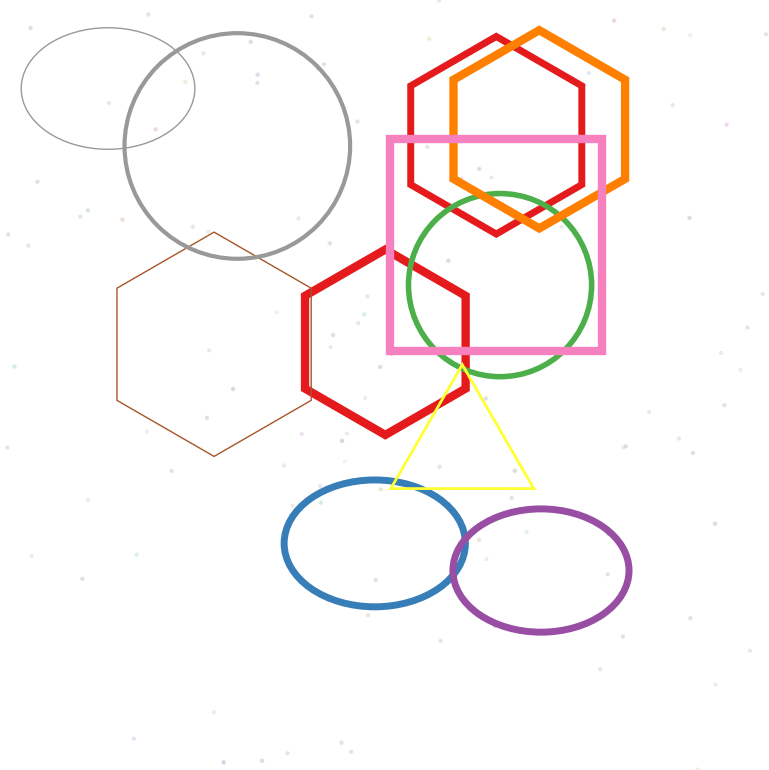[{"shape": "hexagon", "thickness": 3, "radius": 0.6, "center": [0.5, 0.556]}, {"shape": "hexagon", "thickness": 2.5, "radius": 0.64, "center": [0.645, 0.824]}, {"shape": "oval", "thickness": 2.5, "radius": 0.59, "center": [0.487, 0.294]}, {"shape": "circle", "thickness": 2, "radius": 0.59, "center": [0.649, 0.63]}, {"shape": "oval", "thickness": 2.5, "radius": 0.57, "center": [0.703, 0.259]}, {"shape": "hexagon", "thickness": 3, "radius": 0.64, "center": [0.7, 0.832]}, {"shape": "triangle", "thickness": 1, "radius": 0.54, "center": [0.6, 0.419]}, {"shape": "hexagon", "thickness": 0.5, "radius": 0.73, "center": [0.278, 0.553]}, {"shape": "square", "thickness": 3, "radius": 0.69, "center": [0.644, 0.682]}, {"shape": "oval", "thickness": 0.5, "radius": 0.56, "center": [0.14, 0.885]}, {"shape": "circle", "thickness": 1.5, "radius": 0.73, "center": [0.308, 0.81]}]